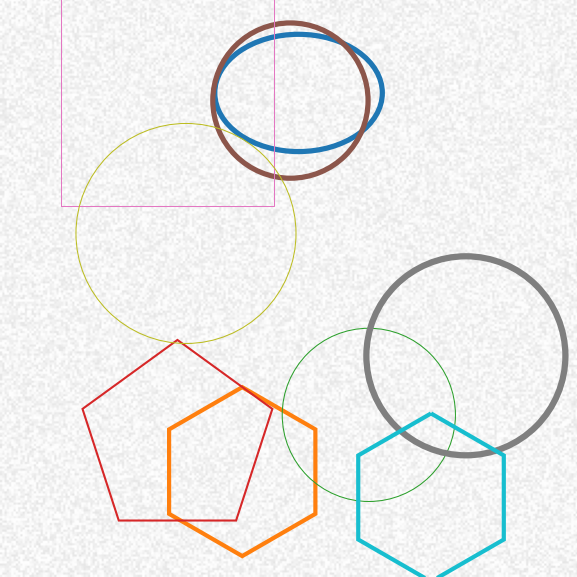[{"shape": "oval", "thickness": 2.5, "radius": 0.73, "center": [0.517, 0.838]}, {"shape": "hexagon", "thickness": 2, "radius": 0.73, "center": [0.419, 0.182]}, {"shape": "circle", "thickness": 0.5, "radius": 0.75, "center": [0.639, 0.281]}, {"shape": "pentagon", "thickness": 1, "radius": 0.86, "center": [0.307, 0.238]}, {"shape": "circle", "thickness": 2.5, "radius": 0.67, "center": [0.503, 0.825]}, {"shape": "square", "thickness": 0.5, "radius": 0.92, "center": [0.29, 0.826]}, {"shape": "circle", "thickness": 3, "radius": 0.86, "center": [0.807, 0.383]}, {"shape": "circle", "thickness": 0.5, "radius": 0.95, "center": [0.322, 0.595]}, {"shape": "hexagon", "thickness": 2, "radius": 0.73, "center": [0.746, 0.138]}]